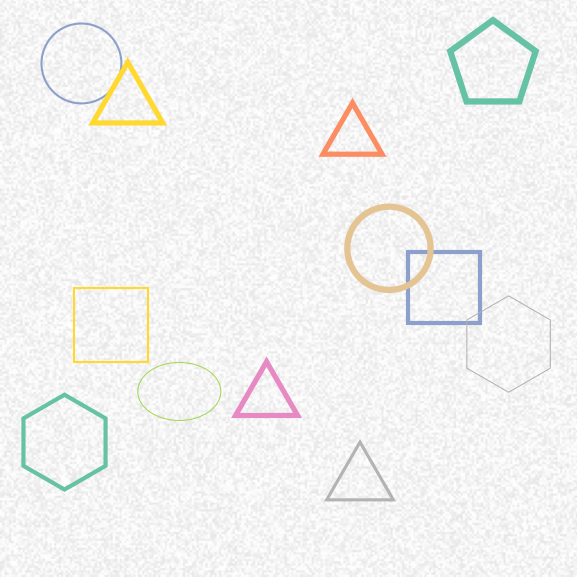[{"shape": "pentagon", "thickness": 3, "radius": 0.39, "center": [0.854, 0.886]}, {"shape": "hexagon", "thickness": 2, "radius": 0.41, "center": [0.112, 0.234]}, {"shape": "triangle", "thickness": 2.5, "radius": 0.3, "center": [0.61, 0.762]}, {"shape": "square", "thickness": 2, "radius": 0.31, "center": [0.769, 0.501]}, {"shape": "circle", "thickness": 1, "radius": 0.35, "center": [0.141, 0.889]}, {"shape": "triangle", "thickness": 2.5, "radius": 0.31, "center": [0.462, 0.311]}, {"shape": "oval", "thickness": 0.5, "radius": 0.36, "center": [0.31, 0.321]}, {"shape": "triangle", "thickness": 2.5, "radius": 0.35, "center": [0.221, 0.821]}, {"shape": "square", "thickness": 1, "radius": 0.32, "center": [0.192, 0.436]}, {"shape": "circle", "thickness": 3, "radius": 0.36, "center": [0.674, 0.569]}, {"shape": "triangle", "thickness": 1.5, "radius": 0.33, "center": [0.623, 0.167]}, {"shape": "hexagon", "thickness": 0.5, "radius": 0.42, "center": [0.881, 0.403]}]